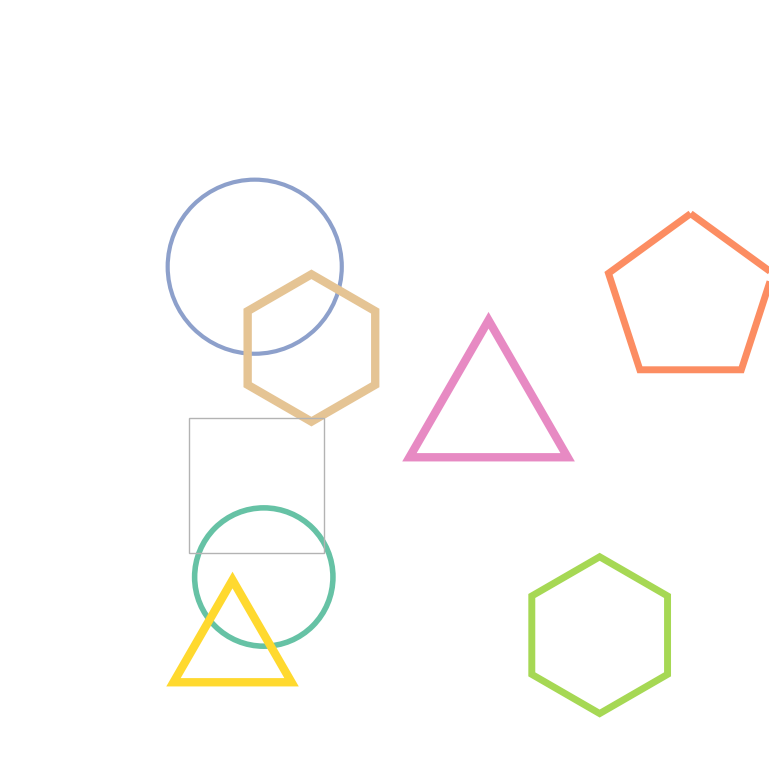[{"shape": "circle", "thickness": 2, "radius": 0.45, "center": [0.343, 0.251]}, {"shape": "pentagon", "thickness": 2.5, "radius": 0.56, "center": [0.897, 0.61]}, {"shape": "circle", "thickness": 1.5, "radius": 0.57, "center": [0.331, 0.654]}, {"shape": "triangle", "thickness": 3, "radius": 0.59, "center": [0.634, 0.465]}, {"shape": "hexagon", "thickness": 2.5, "radius": 0.51, "center": [0.779, 0.175]}, {"shape": "triangle", "thickness": 3, "radius": 0.44, "center": [0.302, 0.158]}, {"shape": "hexagon", "thickness": 3, "radius": 0.48, "center": [0.404, 0.548]}, {"shape": "square", "thickness": 0.5, "radius": 0.44, "center": [0.333, 0.37]}]